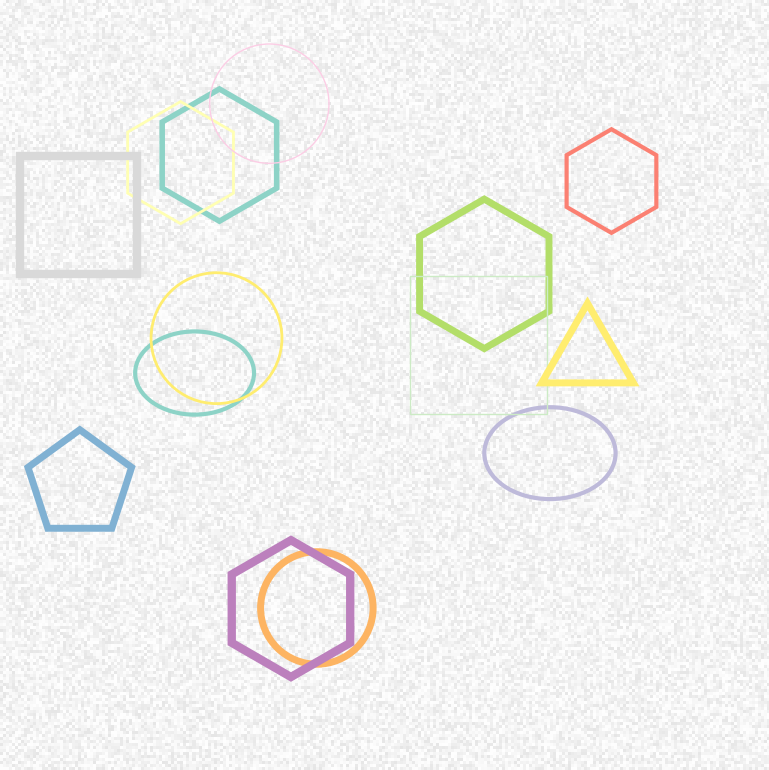[{"shape": "oval", "thickness": 1.5, "radius": 0.39, "center": [0.253, 0.516]}, {"shape": "hexagon", "thickness": 2, "radius": 0.43, "center": [0.285, 0.799]}, {"shape": "hexagon", "thickness": 1, "radius": 0.4, "center": [0.234, 0.789]}, {"shape": "oval", "thickness": 1.5, "radius": 0.43, "center": [0.714, 0.411]}, {"shape": "hexagon", "thickness": 1.5, "radius": 0.34, "center": [0.794, 0.765]}, {"shape": "pentagon", "thickness": 2.5, "radius": 0.35, "center": [0.104, 0.371]}, {"shape": "circle", "thickness": 2.5, "radius": 0.37, "center": [0.411, 0.21]}, {"shape": "hexagon", "thickness": 2.5, "radius": 0.49, "center": [0.629, 0.644]}, {"shape": "circle", "thickness": 0.5, "radius": 0.39, "center": [0.35, 0.865]}, {"shape": "square", "thickness": 3, "radius": 0.38, "center": [0.102, 0.72]}, {"shape": "hexagon", "thickness": 3, "radius": 0.44, "center": [0.378, 0.21]}, {"shape": "square", "thickness": 0.5, "radius": 0.45, "center": [0.622, 0.552]}, {"shape": "circle", "thickness": 1, "radius": 0.42, "center": [0.281, 0.561]}, {"shape": "triangle", "thickness": 2.5, "radius": 0.34, "center": [0.763, 0.537]}]